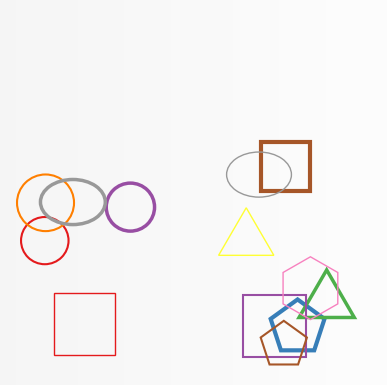[{"shape": "square", "thickness": 1, "radius": 0.4, "center": [0.218, 0.159]}, {"shape": "circle", "thickness": 1.5, "radius": 0.31, "center": [0.116, 0.375]}, {"shape": "pentagon", "thickness": 3, "radius": 0.37, "center": [0.768, 0.149]}, {"shape": "triangle", "thickness": 2.5, "radius": 0.41, "center": [0.843, 0.217]}, {"shape": "circle", "thickness": 2.5, "radius": 0.31, "center": [0.337, 0.462]}, {"shape": "square", "thickness": 1.5, "radius": 0.4, "center": [0.708, 0.153]}, {"shape": "circle", "thickness": 1.5, "radius": 0.37, "center": [0.117, 0.473]}, {"shape": "triangle", "thickness": 1, "radius": 0.41, "center": [0.635, 0.378]}, {"shape": "pentagon", "thickness": 1.5, "radius": 0.31, "center": [0.732, 0.104]}, {"shape": "square", "thickness": 3, "radius": 0.31, "center": [0.737, 0.567]}, {"shape": "hexagon", "thickness": 1, "radius": 0.41, "center": [0.801, 0.251]}, {"shape": "oval", "thickness": 2.5, "radius": 0.42, "center": [0.188, 0.475]}, {"shape": "oval", "thickness": 1, "radius": 0.42, "center": [0.668, 0.547]}]